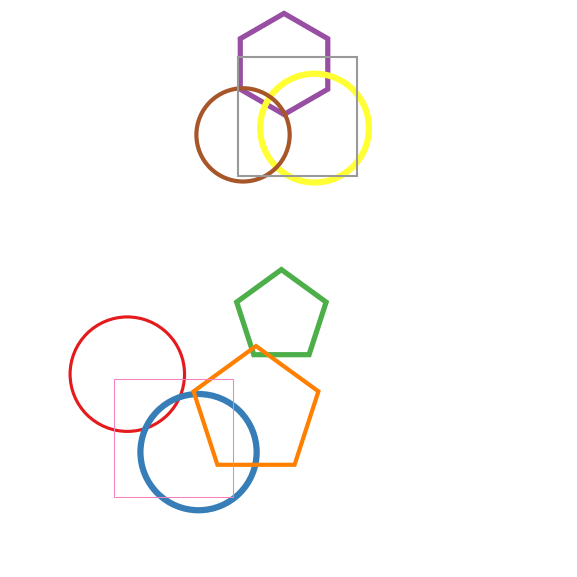[{"shape": "circle", "thickness": 1.5, "radius": 0.5, "center": [0.22, 0.351]}, {"shape": "circle", "thickness": 3, "radius": 0.5, "center": [0.344, 0.216]}, {"shape": "pentagon", "thickness": 2.5, "radius": 0.41, "center": [0.487, 0.451]}, {"shape": "hexagon", "thickness": 2.5, "radius": 0.44, "center": [0.492, 0.888]}, {"shape": "pentagon", "thickness": 2, "radius": 0.57, "center": [0.443, 0.286]}, {"shape": "circle", "thickness": 3, "radius": 0.47, "center": [0.545, 0.777]}, {"shape": "circle", "thickness": 2, "radius": 0.4, "center": [0.421, 0.766]}, {"shape": "square", "thickness": 0.5, "radius": 0.51, "center": [0.301, 0.241]}, {"shape": "square", "thickness": 1, "radius": 0.51, "center": [0.515, 0.798]}]